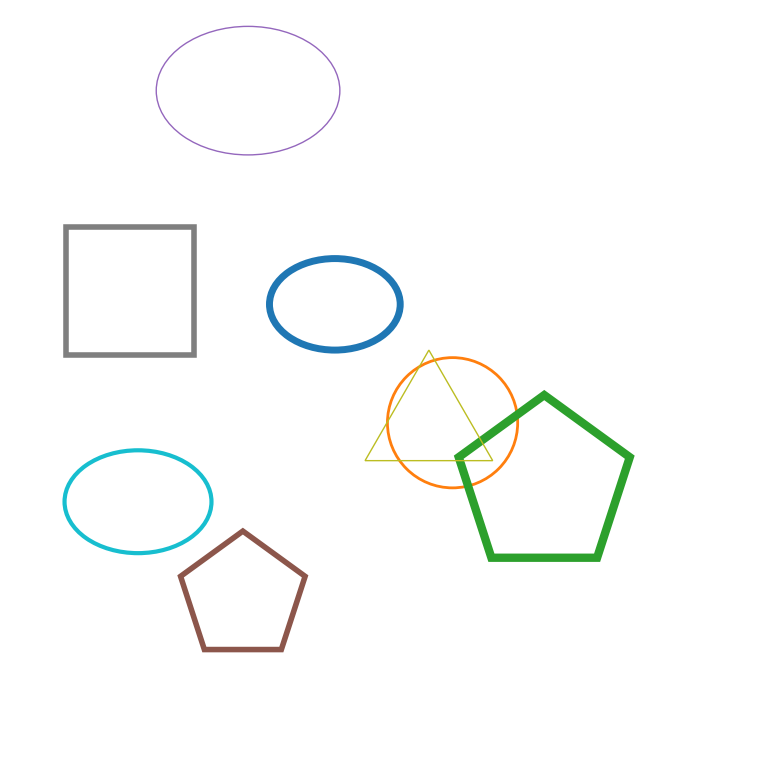[{"shape": "oval", "thickness": 2.5, "radius": 0.42, "center": [0.435, 0.605]}, {"shape": "circle", "thickness": 1, "radius": 0.42, "center": [0.588, 0.451]}, {"shape": "pentagon", "thickness": 3, "radius": 0.58, "center": [0.707, 0.37]}, {"shape": "oval", "thickness": 0.5, "radius": 0.6, "center": [0.322, 0.882]}, {"shape": "pentagon", "thickness": 2, "radius": 0.43, "center": [0.315, 0.225]}, {"shape": "square", "thickness": 2, "radius": 0.42, "center": [0.169, 0.623]}, {"shape": "triangle", "thickness": 0.5, "radius": 0.48, "center": [0.557, 0.45]}, {"shape": "oval", "thickness": 1.5, "radius": 0.48, "center": [0.179, 0.348]}]